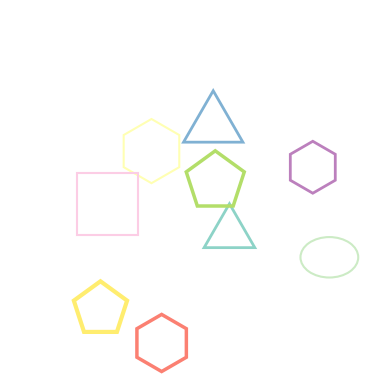[{"shape": "triangle", "thickness": 2, "radius": 0.38, "center": [0.596, 0.395]}, {"shape": "hexagon", "thickness": 1.5, "radius": 0.42, "center": [0.393, 0.608]}, {"shape": "hexagon", "thickness": 2.5, "radius": 0.37, "center": [0.42, 0.109]}, {"shape": "triangle", "thickness": 2, "radius": 0.45, "center": [0.554, 0.675]}, {"shape": "pentagon", "thickness": 2.5, "radius": 0.4, "center": [0.559, 0.529]}, {"shape": "square", "thickness": 1.5, "radius": 0.4, "center": [0.28, 0.47]}, {"shape": "hexagon", "thickness": 2, "radius": 0.34, "center": [0.812, 0.566]}, {"shape": "oval", "thickness": 1.5, "radius": 0.38, "center": [0.855, 0.332]}, {"shape": "pentagon", "thickness": 3, "radius": 0.36, "center": [0.261, 0.197]}]